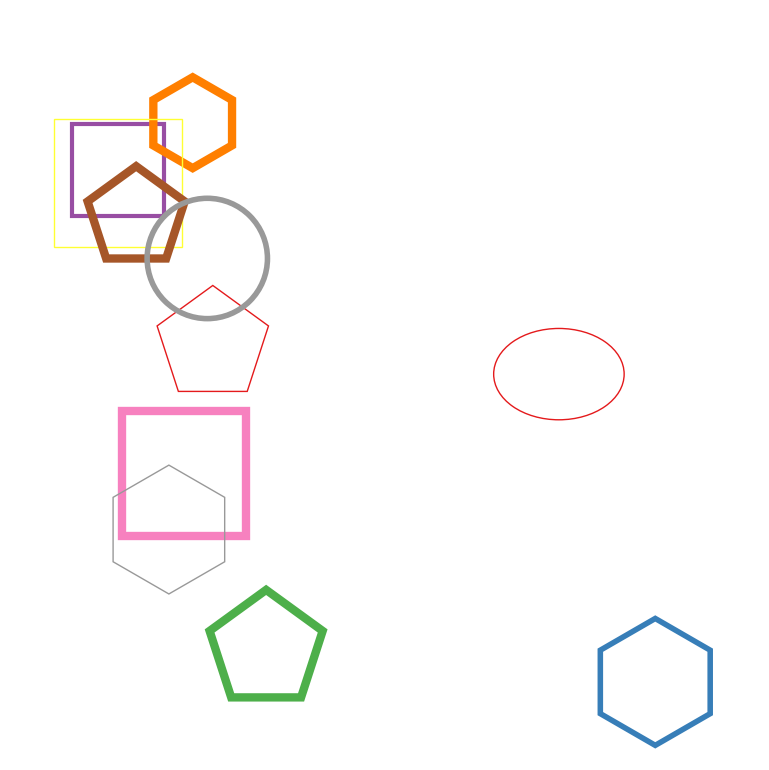[{"shape": "pentagon", "thickness": 0.5, "radius": 0.38, "center": [0.276, 0.553]}, {"shape": "oval", "thickness": 0.5, "radius": 0.42, "center": [0.726, 0.514]}, {"shape": "hexagon", "thickness": 2, "radius": 0.41, "center": [0.851, 0.114]}, {"shape": "pentagon", "thickness": 3, "radius": 0.39, "center": [0.346, 0.157]}, {"shape": "square", "thickness": 1.5, "radius": 0.3, "center": [0.154, 0.78]}, {"shape": "hexagon", "thickness": 3, "radius": 0.3, "center": [0.25, 0.841]}, {"shape": "square", "thickness": 0.5, "radius": 0.42, "center": [0.153, 0.762]}, {"shape": "pentagon", "thickness": 3, "radius": 0.33, "center": [0.177, 0.718]}, {"shape": "square", "thickness": 3, "radius": 0.4, "center": [0.239, 0.385]}, {"shape": "hexagon", "thickness": 0.5, "radius": 0.42, "center": [0.219, 0.312]}, {"shape": "circle", "thickness": 2, "radius": 0.39, "center": [0.269, 0.664]}]